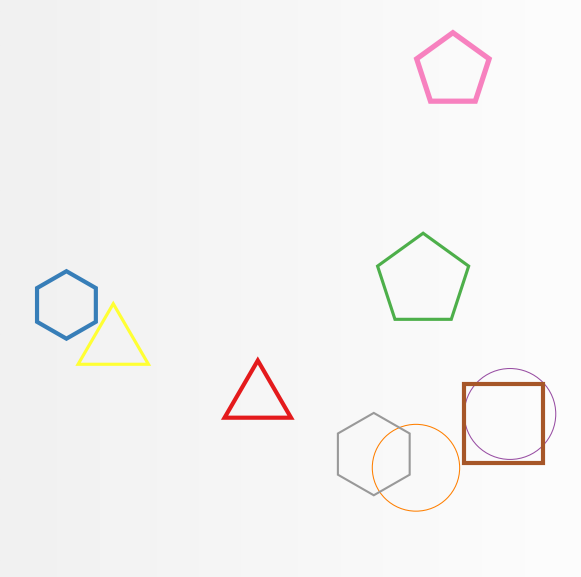[{"shape": "triangle", "thickness": 2, "radius": 0.33, "center": [0.444, 0.309]}, {"shape": "hexagon", "thickness": 2, "radius": 0.29, "center": [0.114, 0.471]}, {"shape": "pentagon", "thickness": 1.5, "radius": 0.41, "center": [0.728, 0.513]}, {"shape": "circle", "thickness": 0.5, "radius": 0.39, "center": [0.877, 0.282]}, {"shape": "circle", "thickness": 0.5, "radius": 0.38, "center": [0.716, 0.189]}, {"shape": "triangle", "thickness": 1.5, "radius": 0.35, "center": [0.195, 0.403]}, {"shape": "square", "thickness": 2, "radius": 0.34, "center": [0.866, 0.266]}, {"shape": "pentagon", "thickness": 2.5, "radius": 0.33, "center": [0.779, 0.877]}, {"shape": "hexagon", "thickness": 1, "radius": 0.36, "center": [0.643, 0.213]}]